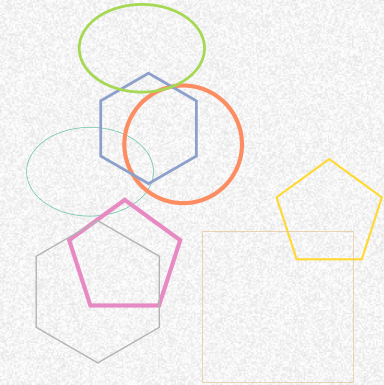[{"shape": "oval", "thickness": 0.5, "radius": 0.82, "center": [0.234, 0.554]}, {"shape": "circle", "thickness": 3, "radius": 0.76, "center": [0.476, 0.625]}, {"shape": "hexagon", "thickness": 2, "radius": 0.72, "center": [0.386, 0.666]}, {"shape": "pentagon", "thickness": 3, "radius": 0.76, "center": [0.324, 0.329]}, {"shape": "oval", "thickness": 2, "radius": 0.81, "center": [0.369, 0.875]}, {"shape": "pentagon", "thickness": 1.5, "radius": 0.72, "center": [0.855, 0.443]}, {"shape": "square", "thickness": 0.5, "radius": 0.98, "center": [0.722, 0.205]}, {"shape": "hexagon", "thickness": 1, "radius": 0.92, "center": [0.254, 0.242]}]